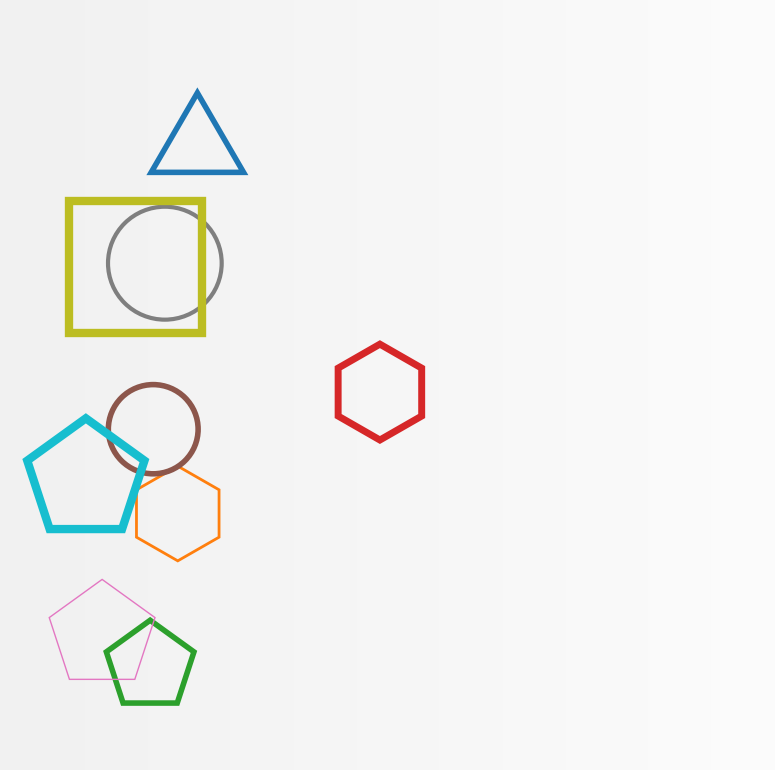[{"shape": "triangle", "thickness": 2, "radius": 0.34, "center": [0.255, 0.811]}, {"shape": "hexagon", "thickness": 1, "radius": 0.31, "center": [0.229, 0.333]}, {"shape": "pentagon", "thickness": 2, "radius": 0.3, "center": [0.194, 0.135]}, {"shape": "hexagon", "thickness": 2.5, "radius": 0.31, "center": [0.49, 0.491]}, {"shape": "circle", "thickness": 2, "radius": 0.29, "center": [0.198, 0.443]}, {"shape": "pentagon", "thickness": 0.5, "radius": 0.36, "center": [0.132, 0.176]}, {"shape": "circle", "thickness": 1.5, "radius": 0.37, "center": [0.213, 0.658]}, {"shape": "square", "thickness": 3, "radius": 0.43, "center": [0.175, 0.653]}, {"shape": "pentagon", "thickness": 3, "radius": 0.4, "center": [0.111, 0.377]}]